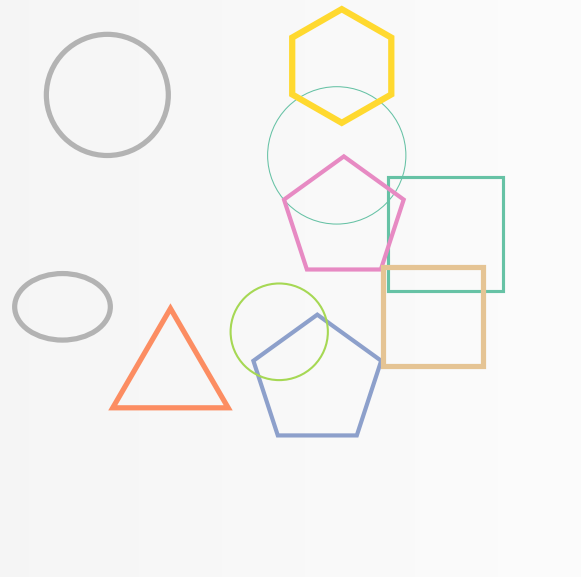[{"shape": "circle", "thickness": 0.5, "radius": 0.59, "center": [0.579, 0.73]}, {"shape": "square", "thickness": 1.5, "radius": 0.49, "center": [0.767, 0.594]}, {"shape": "triangle", "thickness": 2.5, "radius": 0.57, "center": [0.293, 0.35]}, {"shape": "pentagon", "thickness": 2, "radius": 0.58, "center": [0.546, 0.339]}, {"shape": "pentagon", "thickness": 2, "radius": 0.54, "center": [0.592, 0.62]}, {"shape": "circle", "thickness": 1, "radius": 0.42, "center": [0.48, 0.425]}, {"shape": "hexagon", "thickness": 3, "radius": 0.49, "center": [0.588, 0.885]}, {"shape": "square", "thickness": 2.5, "radius": 0.43, "center": [0.745, 0.452]}, {"shape": "circle", "thickness": 2.5, "radius": 0.52, "center": [0.185, 0.835]}, {"shape": "oval", "thickness": 2.5, "radius": 0.41, "center": [0.108, 0.468]}]